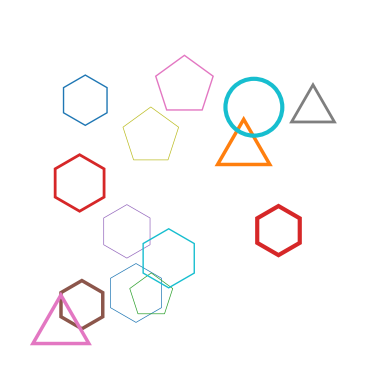[{"shape": "hexagon", "thickness": 0.5, "radius": 0.38, "center": [0.353, 0.239]}, {"shape": "hexagon", "thickness": 1, "radius": 0.33, "center": [0.222, 0.74]}, {"shape": "triangle", "thickness": 2.5, "radius": 0.39, "center": [0.633, 0.612]}, {"shape": "pentagon", "thickness": 0.5, "radius": 0.29, "center": [0.393, 0.232]}, {"shape": "hexagon", "thickness": 2, "radius": 0.37, "center": [0.207, 0.525]}, {"shape": "hexagon", "thickness": 3, "radius": 0.32, "center": [0.723, 0.401]}, {"shape": "hexagon", "thickness": 0.5, "radius": 0.35, "center": [0.33, 0.399]}, {"shape": "hexagon", "thickness": 2.5, "radius": 0.31, "center": [0.213, 0.209]}, {"shape": "triangle", "thickness": 2.5, "radius": 0.42, "center": [0.158, 0.15]}, {"shape": "pentagon", "thickness": 1, "radius": 0.39, "center": [0.479, 0.778]}, {"shape": "triangle", "thickness": 2, "radius": 0.32, "center": [0.813, 0.715]}, {"shape": "pentagon", "thickness": 0.5, "radius": 0.38, "center": [0.392, 0.646]}, {"shape": "hexagon", "thickness": 1, "radius": 0.38, "center": [0.438, 0.329]}, {"shape": "circle", "thickness": 3, "radius": 0.37, "center": [0.659, 0.721]}]